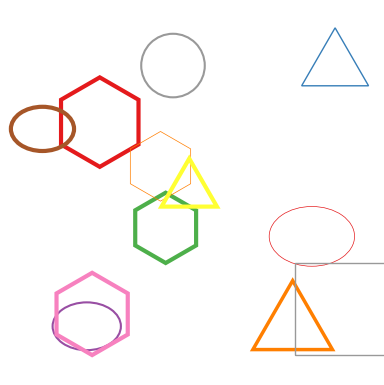[{"shape": "oval", "thickness": 0.5, "radius": 0.55, "center": [0.81, 0.386]}, {"shape": "hexagon", "thickness": 3, "radius": 0.58, "center": [0.259, 0.683]}, {"shape": "triangle", "thickness": 1, "radius": 0.5, "center": [0.87, 0.827]}, {"shape": "hexagon", "thickness": 3, "radius": 0.46, "center": [0.43, 0.408]}, {"shape": "oval", "thickness": 1.5, "radius": 0.44, "center": [0.225, 0.153]}, {"shape": "triangle", "thickness": 2.5, "radius": 0.6, "center": [0.76, 0.152]}, {"shape": "hexagon", "thickness": 0.5, "radius": 0.45, "center": [0.417, 0.568]}, {"shape": "triangle", "thickness": 3, "radius": 0.42, "center": [0.492, 0.505]}, {"shape": "oval", "thickness": 3, "radius": 0.41, "center": [0.11, 0.665]}, {"shape": "hexagon", "thickness": 3, "radius": 0.53, "center": [0.239, 0.185]}, {"shape": "square", "thickness": 1, "radius": 0.6, "center": [0.885, 0.197]}, {"shape": "circle", "thickness": 1.5, "radius": 0.41, "center": [0.449, 0.83]}]